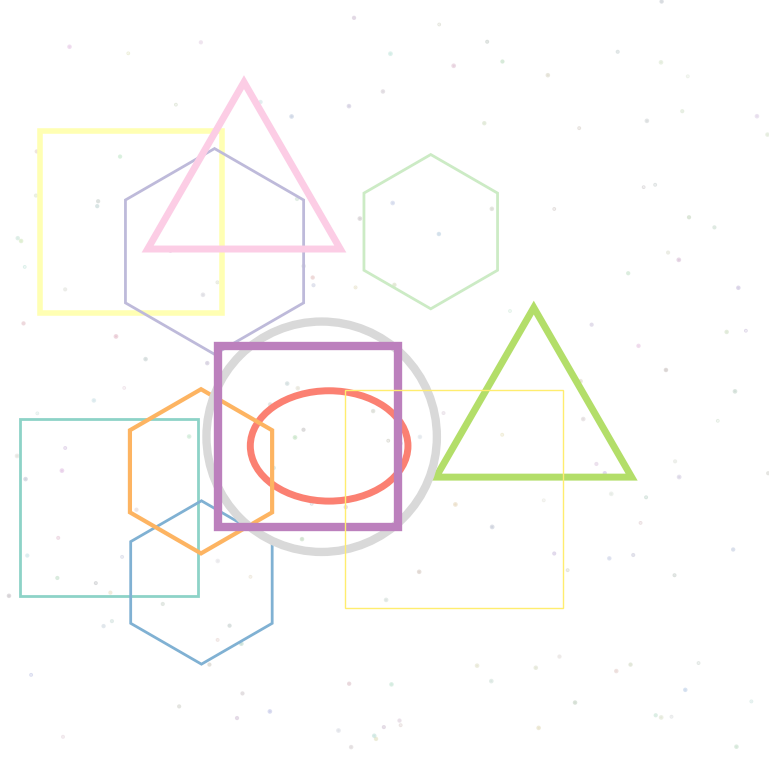[{"shape": "square", "thickness": 1, "radius": 0.58, "center": [0.142, 0.341]}, {"shape": "square", "thickness": 2, "radius": 0.59, "center": [0.17, 0.712]}, {"shape": "hexagon", "thickness": 1, "radius": 0.67, "center": [0.279, 0.673]}, {"shape": "oval", "thickness": 2.5, "radius": 0.51, "center": [0.427, 0.421]}, {"shape": "hexagon", "thickness": 1, "radius": 0.53, "center": [0.262, 0.244]}, {"shape": "hexagon", "thickness": 1.5, "radius": 0.53, "center": [0.261, 0.388]}, {"shape": "triangle", "thickness": 2.5, "radius": 0.73, "center": [0.693, 0.454]}, {"shape": "triangle", "thickness": 2.5, "radius": 0.72, "center": [0.317, 0.749]}, {"shape": "circle", "thickness": 3, "radius": 0.75, "center": [0.418, 0.433]}, {"shape": "square", "thickness": 3, "radius": 0.58, "center": [0.4, 0.433]}, {"shape": "hexagon", "thickness": 1, "radius": 0.5, "center": [0.559, 0.699]}, {"shape": "square", "thickness": 0.5, "radius": 0.71, "center": [0.59, 0.352]}]